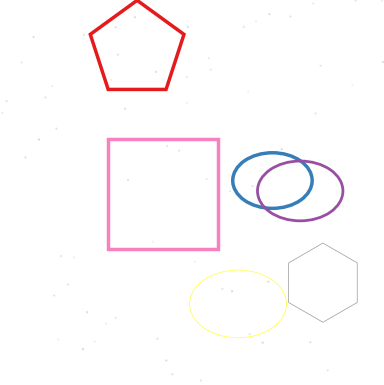[{"shape": "pentagon", "thickness": 2.5, "radius": 0.64, "center": [0.356, 0.871]}, {"shape": "oval", "thickness": 2.5, "radius": 0.52, "center": [0.708, 0.531]}, {"shape": "oval", "thickness": 2, "radius": 0.55, "center": [0.78, 0.504]}, {"shape": "oval", "thickness": 0.5, "radius": 0.63, "center": [0.618, 0.211]}, {"shape": "square", "thickness": 2.5, "radius": 0.71, "center": [0.423, 0.495]}, {"shape": "hexagon", "thickness": 0.5, "radius": 0.51, "center": [0.839, 0.266]}]